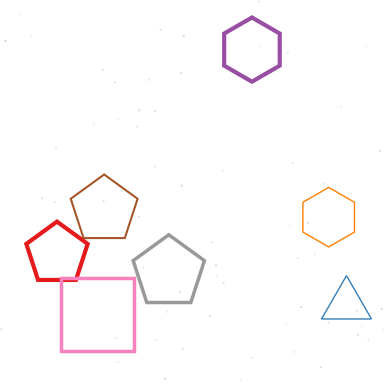[{"shape": "pentagon", "thickness": 3, "radius": 0.42, "center": [0.148, 0.341]}, {"shape": "triangle", "thickness": 1, "radius": 0.37, "center": [0.9, 0.209]}, {"shape": "hexagon", "thickness": 3, "radius": 0.42, "center": [0.654, 0.871]}, {"shape": "hexagon", "thickness": 1, "radius": 0.39, "center": [0.854, 0.436]}, {"shape": "pentagon", "thickness": 1.5, "radius": 0.46, "center": [0.271, 0.455]}, {"shape": "square", "thickness": 2.5, "radius": 0.47, "center": [0.253, 0.182]}, {"shape": "pentagon", "thickness": 2.5, "radius": 0.49, "center": [0.438, 0.293]}]